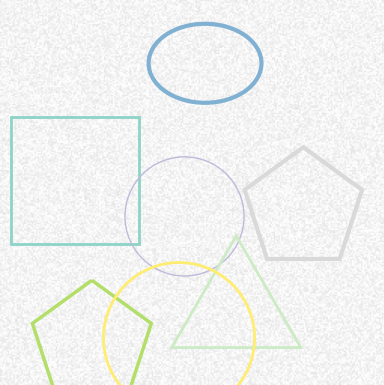[{"shape": "square", "thickness": 2, "radius": 0.83, "center": [0.195, 0.531]}, {"shape": "circle", "thickness": 1, "radius": 0.77, "center": [0.479, 0.438]}, {"shape": "oval", "thickness": 3, "radius": 0.73, "center": [0.533, 0.836]}, {"shape": "pentagon", "thickness": 2.5, "radius": 0.81, "center": [0.239, 0.11]}, {"shape": "pentagon", "thickness": 3, "radius": 0.8, "center": [0.788, 0.457]}, {"shape": "triangle", "thickness": 2, "radius": 0.97, "center": [0.614, 0.194]}, {"shape": "circle", "thickness": 2, "radius": 0.98, "center": [0.465, 0.122]}]